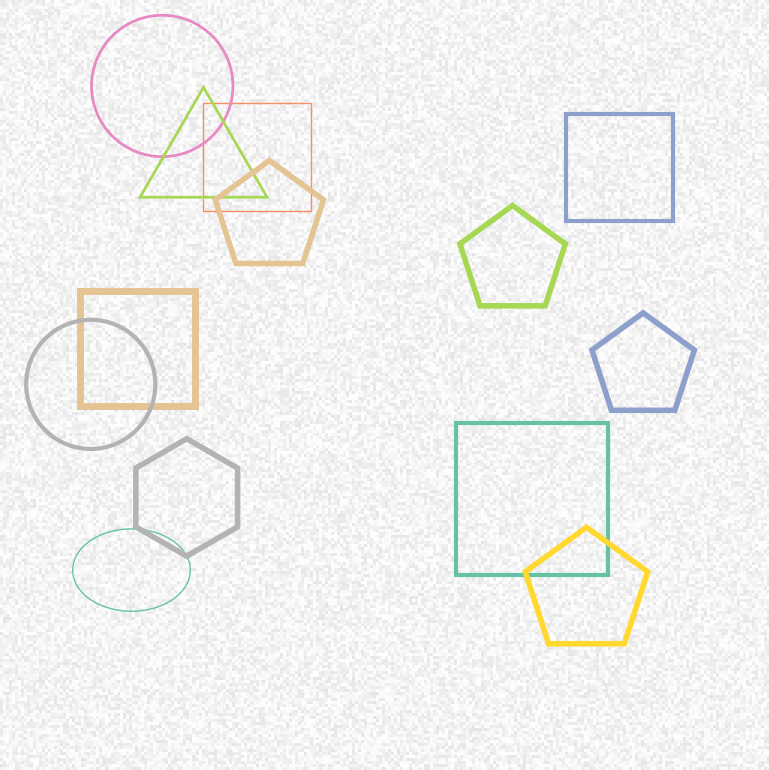[{"shape": "square", "thickness": 1.5, "radius": 0.49, "center": [0.691, 0.352]}, {"shape": "oval", "thickness": 0.5, "radius": 0.38, "center": [0.171, 0.26]}, {"shape": "square", "thickness": 0.5, "radius": 0.35, "center": [0.334, 0.796]}, {"shape": "square", "thickness": 1.5, "radius": 0.35, "center": [0.804, 0.783]}, {"shape": "pentagon", "thickness": 2, "radius": 0.35, "center": [0.835, 0.524]}, {"shape": "circle", "thickness": 1, "radius": 0.46, "center": [0.211, 0.888]}, {"shape": "triangle", "thickness": 1, "radius": 0.48, "center": [0.264, 0.791]}, {"shape": "pentagon", "thickness": 2, "radius": 0.36, "center": [0.666, 0.661]}, {"shape": "pentagon", "thickness": 2, "radius": 0.42, "center": [0.762, 0.232]}, {"shape": "square", "thickness": 2.5, "radius": 0.37, "center": [0.179, 0.547]}, {"shape": "pentagon", "thickness": 2, "radius": 0.37, "center": [0.35, 0.718]}, {"shape": "hexagon", "thickness": 2, "radius": 0.38, "center": [0.242, 0.354]}, {"shape": "circle", "thickness": 1.5, "radius": 0.42, "center": [0.118, 0.501]}]